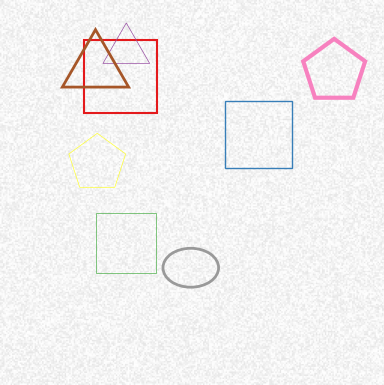[{"shape": "square", "thickness": 1.5, "radius": 0.47, "center": [0.312, 0.801]}, {"shape": "square", "thickness": 1, "radius": 0.43, "center": [0.672, 0.65]}, {"shape": "square", "thickness": 0.5, "radius": 0.39, "center": [0.327, 0.369]}, {"shape": "triangle", "thickness": 0.5, "radius": 0.35, "center": [0.328, 0.87]}, {"shape": "pentagon", "thickness": 0.5, "radius": 0.39, "center": [0.253, 0.576]}, {"shape": "triangle", "thickness": 2, "radius": 0.5, "center": [0.248, 0.824]}, {"shape": "pentagon", "thickness": 3, "radius": 0.42, "center": [0.868, 0.815]}, {"shape": "oval", "thickness": 2, "radius": 0.36, "center": [0.496, 0.305]}]